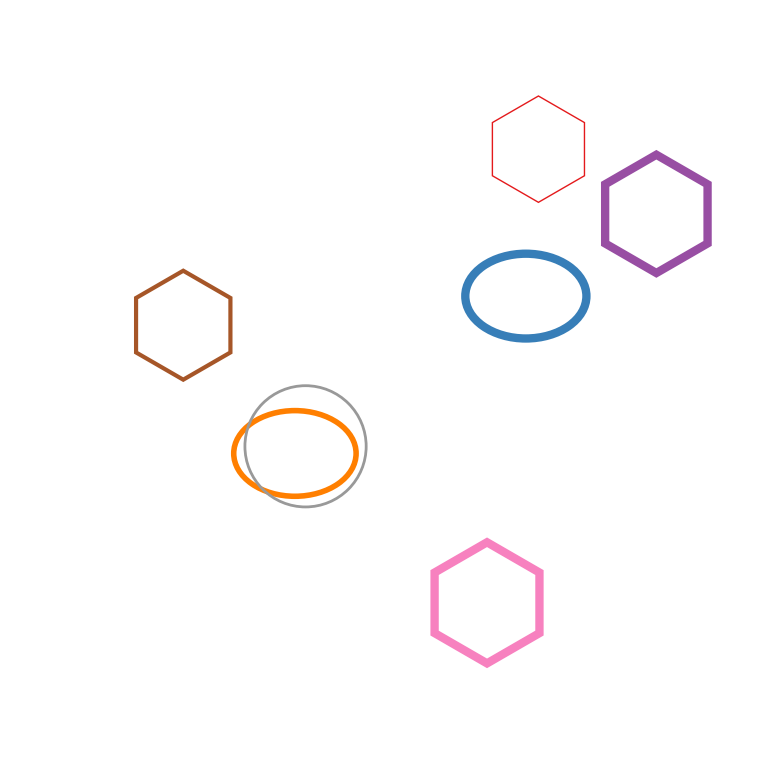[{"shape": "hexagon", "thickness": 0.5, "radius": 0.35, "center": [0.699, 0.806]}, {"shape": "oval", "thickness": 3, "radius": 0.39, "center": [0.683, 0.615]}, {"shape": "hexagon", "thickness": 3, "radius": 0.38, "center": [0.852, 0.722]}, {"shape": "oval", "thickness": 2, "radius": 0.4, "center": [0.383, 0.411]}, {"shape": "hexagon", "thickness": 1.5, "radius": 0.35, "center": [0.238, 0.578]}, {"shape": "hexagon", "thickness": 3, "radius": 0.39, "center": [0.632, 0.217]}, {"shape": "circle", "thickness": 1, "radius": 0.39, "center": [0.397, 0.42]}]